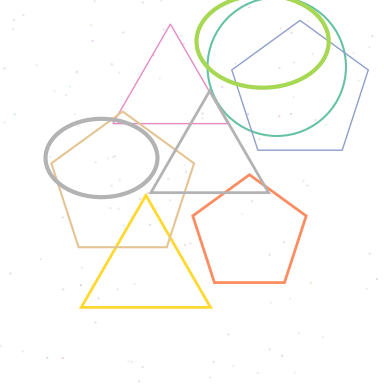[{"shape": "circle", "thickness": 1.5, "radius": 0.9, "center": [0.719, 0.827]}, {"shape": "pentagon", "thickness": 2, "radius": 0.77, "center": [0.648, 0.391]}, {"shape": "pentagon", "thickness": 1, "radius": 0.93, "center": [0.779, 0.761]}, {"shape": "triangle", "thickness": 1, "radius": 0.86, "center": [0.443, 0.765]}, {"shape": "oval", "thickness": 3, "radius": 0.86, "center": [0.682, 0.892]}, {"shape": "triangle", "thickness": 2, "radius": 0.97, "center": [0.379, 0.299]}, {"shape": "pentagon", "thickness": 1.5, "radius": 0.97, "center": [0.319, 0.516]}, {"shape": "triangle", "thickness": 2, "radius": 0.88, "center": [0.545, 0.588]}, {"shape": "oval", "thickness": 3, "radius": 0.73, "center": [0.264, 0.59]}]